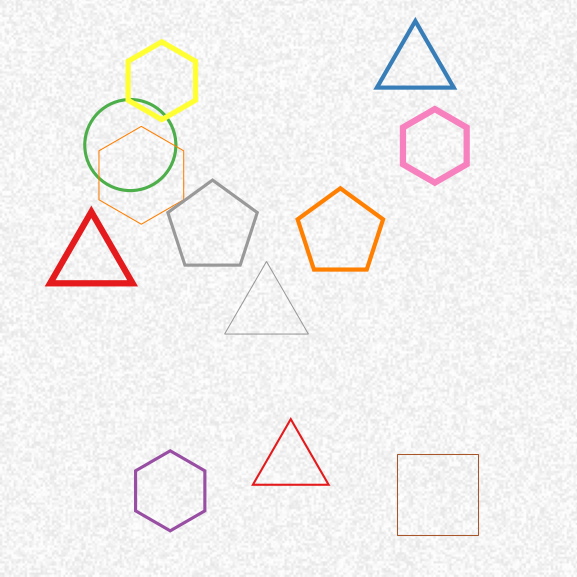[{"shape": "triangle", "thickness": 1, "radius": 0.38, "center": [0.503, 0.198]}, {"shape": "triangle", "thickness": 3, "radius": 0.41, "center": [0.158, 0.55]}, {"shape": "triangle", "thickness": 2, "radius": 0.38, "center": [0.719, 0.886]}, {"shape": "circle", "thickness": 1.5, "radius": 0.39, "center": [0.226, 0.748]}, {"shape": "hexagon", "thickness": 1.5, "radius": 0.35, "center": [0.295, 0.149]}, {"shape": "hexagon", "thickness": 0.5, "radius": 0.42, "center": [0.245, 0.696]}, {"shape": "pentagon", "thickness": 2, "radius": 0.39, "center": [0.589, 0.595]}, {"shape": "hexagon", "thickness": 2.5, "radius": 0.34, "center": [0.28, 0.859]}, {"shape": "square", "thickness": 0.5, "radius": 0.35, "center": [0.758, 0.143]}, {"shape": "hexagon", "thickness": 3, "radius": 0.32, "center": [0.753, 0.747]}, {"shape": "triangle", "thickness": 0.5, "radius": 0.42, "center": [0.461, 0.463]}, {"shape": "pentagon", "thickness": 1.5, "radius": 0.41, "center": [0.368, 0.606]}]